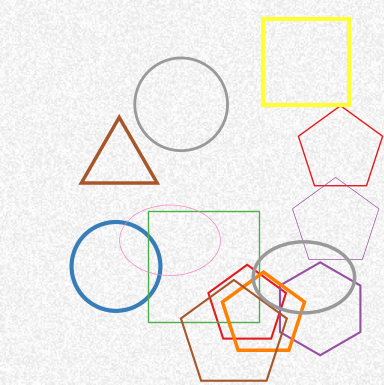[{"shape": "pentagon", "thickness": 1, "radius": 0.57, "center": [0.884, 0.611]}, {"shape": "pentagon", "thickness": 1.5, "radius": 0.53, "center": [0.642, 0.206]}, {"shape": "circle", "thickness": 3, "radius": 0.58, "center": [0.301, 0.308]}, {"shape": "square", "thickness": 1, "radius": 0.72, "center": [0.529, 0.308]}, {"shape": "pentagon", "thickness": 0.5, "radius": 0.59, "center": [0.872, 0.421]}, {"shape": "hexagon", "thickness": 1.5, "radius": 0.6, "center": [0.832, 0.198]}, {"shape": "pentagon", "thickness": 2.5, "radius": 0.56, "center": [0.684, 0.181]}, {"shape": "square", "thickness": 3, "radius": 0.56, "center": [0.794, 0.838]}, {"shape": "triangle", "thickness": 2.5, "radius": 0.57, "center": [0.31, 0.581]}, {"shape": "pentagon", "thickness": 1.5, "radius": 0.72, "center": [0.607, 0.128]}, {"shape": "oval", "thickness": 0.5, "radius": 0.65, "center": [0.442, 0.376]}, {"shape": "circle", "thickness": 2, "radius": 0.6, "center": [0.471, 0.729]}, {"shape": "oval", "thickness": 2.5, "radius": 0.66, "center": [0.789, 0.28]}]